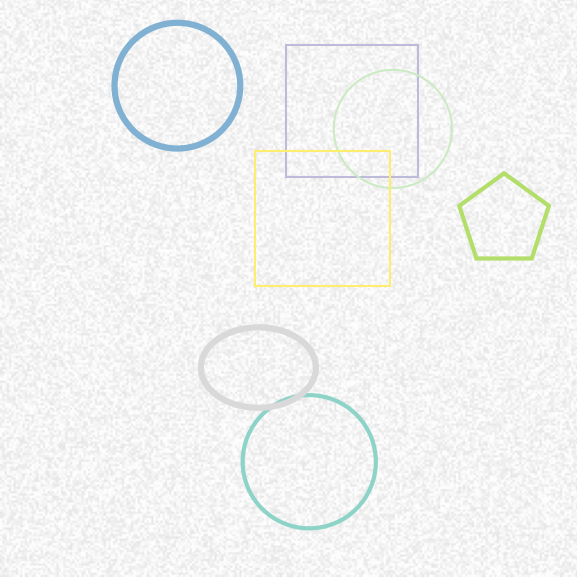[{"shape": "circle", "thickness": 2, "radius": 0.58, "center": [0.535, 0.2]}, {"shape": "square", "thickness": 1, "radius": 0.57, "center": [0.609, 0.807]}, {"shape": "circle", "thickness": 3, "radius": 0.54, "center": [0.307, 0.851]}, {"shape": "pentagon", "thickness": 2, "radius": 0.41, "center": [0.873, 0.617]}, {"shape": "oval", "thickness": 3, "radius": 0.5, "center": [0.447, 0.363]}, {"shape": "circle", "thickness": 1, "radius": 0.51, "center": [0.68, 0.776]}, {"shape": "square", "thickness": 1, "radius": 0.58, "center": [0.559, 0.621]}]